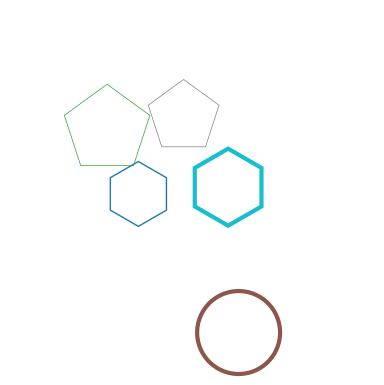[{"shape": "hexagon", "thickness": 1, "radius": 0.42, "center": [0.359, 0.496]}, {"shape": "pentagon", "thickness": 0.5, "radius": 0.58, "center": [0.278, 0.664]}, {"shape": "circle", "thickness": 3, "radius": 0.54, "center": [0.62, 0.136]}, {"shape": "pentagon", "thickness": 0.5, "radius": 0.48, "center": [0.477, 0.697]}, {"shape": "hexagon", "thickness": 3, "radius": 0.5, "center": [0.593, 0.514]}]